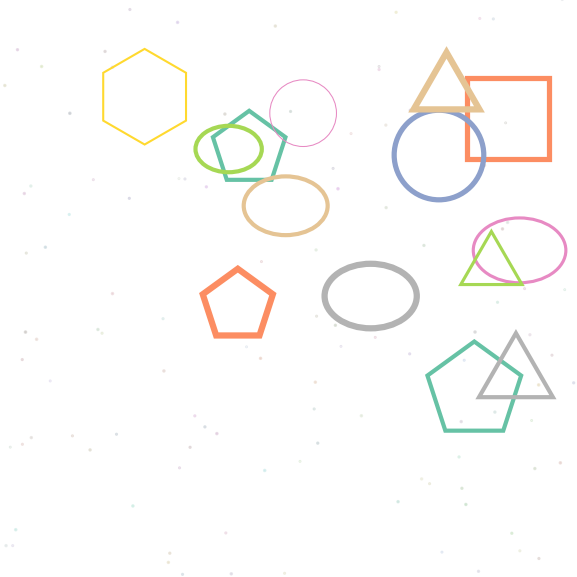[{"shape": "pentagon", "thickness": 2, "radius": 0.33, "center": [0.432, 0.741]}, {"shape": "pentagon", "thickness": 2, "radius": 0.43, "center": [0.821, 0.322]}, {"shape": "square", "thickness": 2.5, "radius": 0.35, "center": [0.88, 0.794]}, {"shape": "pentagon", "thickness": 3, "radius": 0.32, "center": [0.412, 0.47]}, {"shape": "circle", "thickness": 2.5, "radius": 0.39, "center": [0.76, 0.731]}, {"shape": "circle", "thickness": 0.5, "radius": 0.29, "center": [0.525, 0.803]}, {"shape": "oval", "thickness": 1.5, "radius": 0.4, "center": [0.9, 0.566]}, {"shape": "triangle", "thickness": 1.5, "radius": 0.31, "center": [0.851, 0.537]}, {"shape": "oval", "thickness": 2, "radius": 0.29, "center": [0.396, 0.741]}, {"shape": "hexagon", "thickness": 1, "radius": 0.41, "center": [0.25, 0.832]}, {"shape": "oval", "thickness": 2, "radius": 0.36, "center": [0.495, 0.643]}, {"shape": "triangle", "thickness": 3, "radius": 0.33, "center": [0.773, 0.843]}, {"shape": "oval", "thickness": 3, "radius": 0.4, "center": [0.642, 0.486]}, {"shape": "triangle", "thickness": 2, "radius": 0.37, "center": [0.893, 0.348]}]